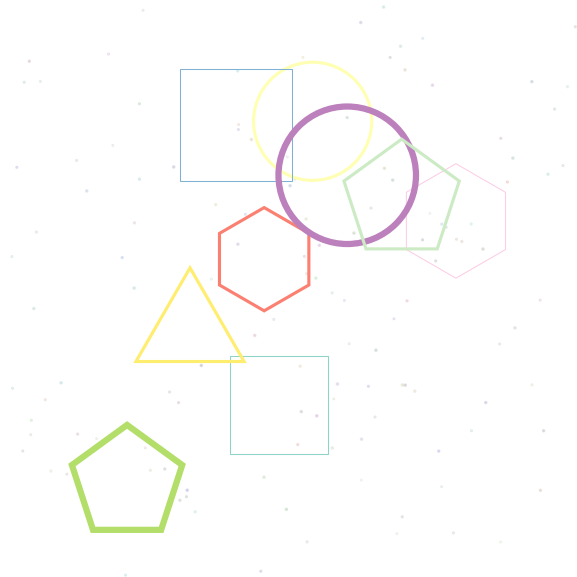[{"shape": "square", "thickness": 0.5, "radius": 0.42, "center": [0.484, 0.299]}, {"shape": "circle", "thickness": 1.5, "radius": 0.51, "center": [0.541, 0.789]}, {"shape": "hexagon", "thickness": 1.5, "radius": 0.45, "center": [0.457, 0.55]}, {"shape": "square", "thickness": 0.5, "radius": 0.48, "center": [0.408, 0.782]}, {"shape": "pentagon", "thickness": 3, "radius": 0.5, "center": [0.22, 0.163]}, {"shape": "hexagon", "thickness": 0.5, "radius": 0.5, "center": [0.789, 0.617]}, {"shape": "circle", "thickness": 3, "radius": 0.6, "center": [0.601, 0.696]}, {"shape": "pentagon", "thickness": 1.5, "radius": 0.53, "center": [0.695, 0.653]}, {"shape": "triangle", "thickness": 1.5, "radius": 0.54, "center": [0.329, 0.427]}]